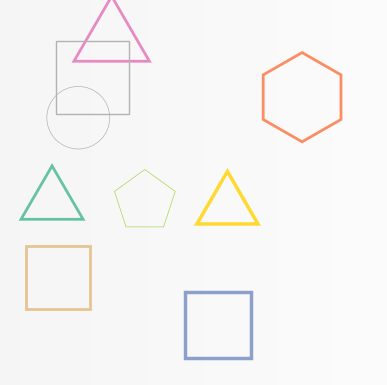[{"shape": "triangle", "thickness": 2, "radius": 0.46, "center": [0.134, 0.477]}, {"shape": "hexagon", "thickness": 2, "radius": 0.58, "center": [0.78, 0.748]}, {"shape": "square", "thickness": 2.5, "radius": 0.43, "center": [0.562, 0.156]}, {"shape": "triangle", "thickness": 2, "radius": 0.56, "center": [0.288, 0.897]}, {"shape": "pentagon", "thickness": 0.5, "radius": 0.41, "center": [0.374, 0.477]}, {"shape": "triangle", "thickness": 2.5, "radius": 0.45, "center": [0.587, 0.464]}, {"shape": "square", "thickness": 2, "radius": 0.41, "center": [0.15, 0.28]}, {"shape": "circle", "thickness": 0.5, "radius": 0.41, "center": [0.202, 0.694]}, {"shape": "square", "thickness": 1, "radius": 0.48, "center": [0.239, 0.799]}]